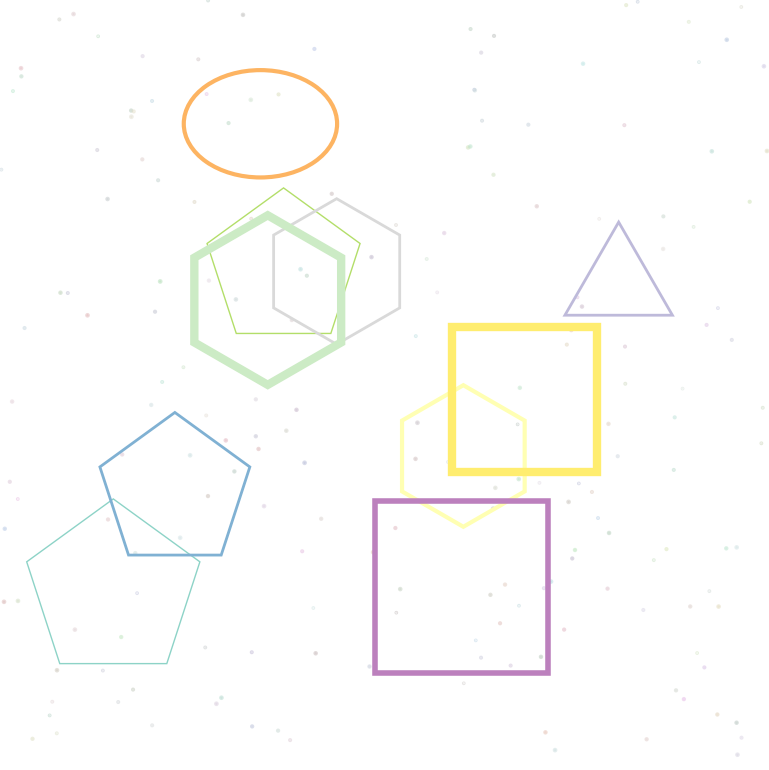[{"shape": "pentagon", "thickness": 0.5, "radius": 0.59, "center": [0.147, 0.234]}, {"shape": "hexagon", "thickness": 1.5, "radius": 0.46, "center": [0.602, 0.408]}, {"shape": "triangle", "thickness": 1, "radius": 0.4, "center": [0.803, 0.631]}, {"shape": "pentagon", "thickness": 1, "radius": 0.51, "center": [0.227, 0.362]}, {"shape": "oval", "thickness": 1.5, "radius": 0.5, "center": [0.338, 0.839]}, {"shape": "pentagon", "thickness": 0.5, "radius": 0.52, "center": [0.368, 0.651]}, {"shape": "hexagon", "thickness": 1, "radius": 0.47, "center": [0.437, 0.647]}, {"shape": "square", "thickness": 2, "radius": 0.56, "center": [0.599, 0.237]}, {"shape": "hexagon", "thickness": 3, "radius": 0.55, "center": [0.348, 0.61]}, {"shape": "square", "thickness": 3, "radius": 0.47, "center": [0.681, 0.481]}]